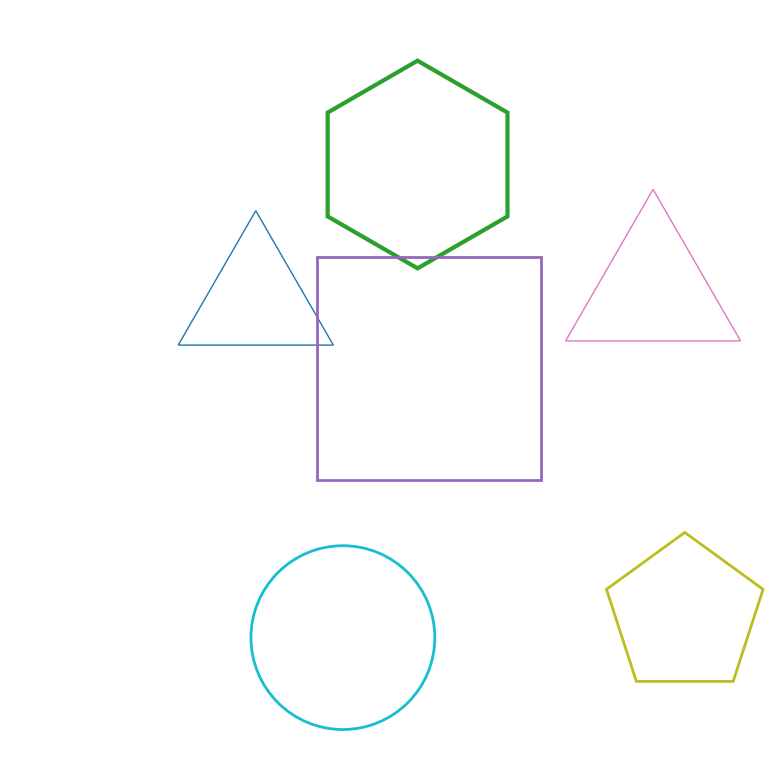[{"shape": "triangle", "thickness": 0.5, "radius": 0.58, "center": [0.332, 0.61]}, {"shape": "hexagon", "thickness": 1.5, "radius": 0.67, "center": [0.542, 0.786]}, {"shape": "square", "thickness": 1, "radius": 0.73, "center": [0.557, 0.521]}, {"shape": "triangle", "thickness": 0.5, "radius": 0.66, "center": [0.848, 0.623]}, {"shape": "pentagon", "thickness": 1, "radius": 0.53, "center": [0.889, 0.202]}, {"shape": "circle", "thickness": 1, "radius": 0.6, "center": [0.445, 0.172]}]